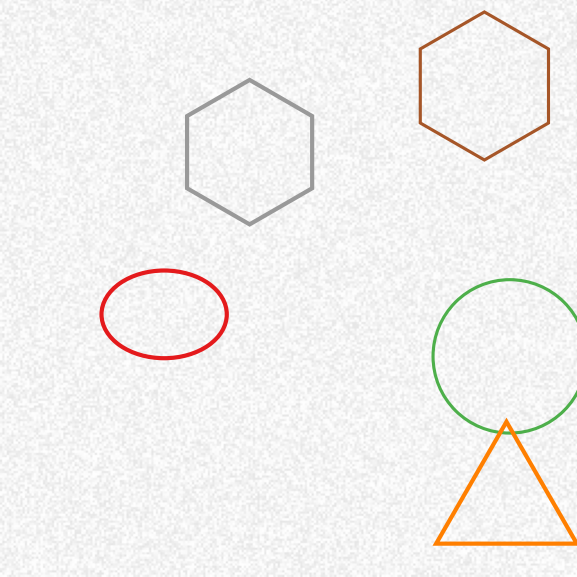[{"shape": "oval", "thickness": 2, "radius": 0.54, "center": [0.284, 0.455]}, {"shape": "circle", "thickness": 1.5, "radius": 0.66, "center": [0.883, 0.382]}, {"shape": "triangle", "thickness": 2, "radius": 0.7, "center": [0.877, 0.128]}, {"shape": "hexagon", "thickness": 1.5, "radius": 0.64, "center": [0.839, 0.85]}, {"shape": "hexagon", "thickness": 2, "radius": 0.63, "center": [0.432, 0.736]}]